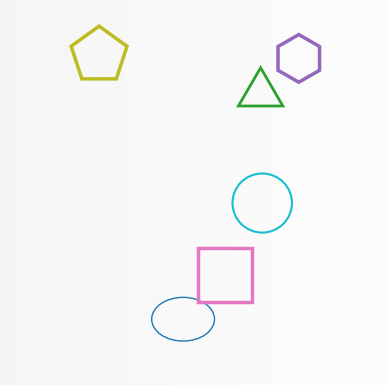[{"shape": "oval", "thickness": 1, "radius": 0.41, "center": [0.472, 0.171]}, {"shape": "triangle", "thickness": 2, "radius": 0.33, "center": [0.673, 0.758]}, {"shape": "hexagon", "thickness": 2.5, "radius": 0.31, "center": [0.771, 0.848]}, {"shape": "square", "thickness": 2.5, "radius": 0.35, "center": [0.58, 0.286]}, {"shape": "pentagon", "thickness": 2.5, "radius": 0.38, "center": [0.256, 0.856]}, {"shape": "circle", "thickness": 1.5, "radius": 0.38, "center": [0.677, 0.473]}]